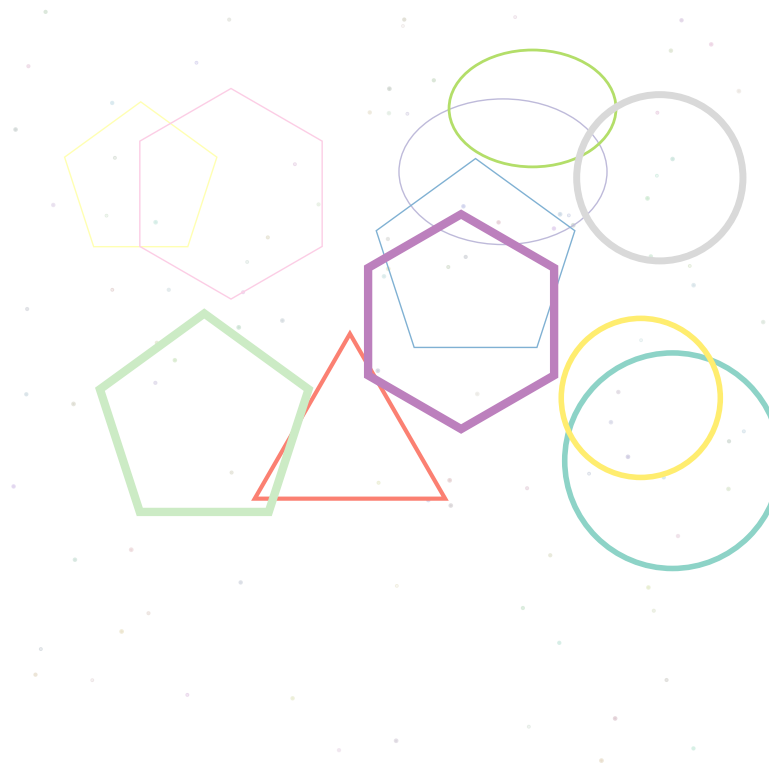[{"shape": "circle", "thickness": 2, "radius": 0.7, "center": [0.873, 0.402]}, {"shape": "pentagon", "thickness": 0.5, "radius": 0.52, "center": [0.183, 0.764]}, {"shape": "oval", "thickness": 0.5, "radius": 0.68, "center": [0.653, 0.777]}, {"shape": "triangle", "thickness": 1.5, "radius": 0.71, "center": [0.454, 0.424]}, {"shape": "pentagon", "thickness": 0.5, "radius": 0.68, "center": [0.618, 0.658]}, {"shape": "oval", "thickness": 1, "radius": 0.54, "center": [0.692, 0.859]}, {"shape": "hexagon", "thickness": 0.5, "radius": 0.68, "center": [0.3, 0.748]}, {"shape": "circle", "thickness": 2.5, "radius": 0.54, "center": [0.857, 0.769]}, {"shape": "hexagon", "thickness": 3, "radius": 0.7, "center": [0.599, 0.582]}, {"shape": "pentagon", "thickness": 3, "radius": 0.71, "center": [0.265, 0.45]}, {"shape": "circle", "thickness": 2, "radius": 0.52, "center": [0.832, 0.483]}]